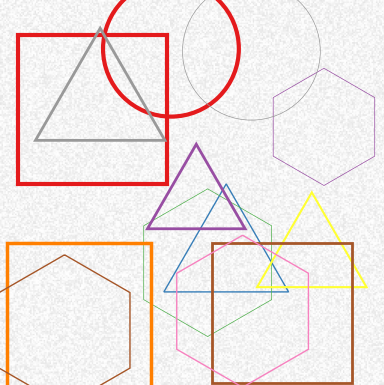[{"shape": "square", "thickness": 3, "radius": 0.97, "center": [0.24, 0.716]}, {"shape": "circle", "thickness": 3, "radius": 0.88, "center": [0.444, 0.873]}, {"shape": "triangle", "thickness": 1, "radius": 0.94, "center": [0.588, 0.335]}, {"shape": "hexagon", "thickness": 0.5, "radius": 0.96, "center": [0.539, 0.318]}, {"shape": "hexagon", "thickness": 0.5, "radius": 0.76, "center": [0.841, 0.67]}, {"shape": "triangle", "thickness": 2, "radius": 0.73, "center": [0.51, 0.479]}, {"shape": "square", "thickness": 2.5, "radius": 0.94, "center": [0.206, 0.181]}, {"shape": "triangle", "thickness": 1.5, "radius": 0.82, "center": [0.81, 0.336]}, {"shape": "square", "thickness": 2, "radius": 0.91, "center": [0.733, 0.187]}, {"shape": "hexagon", "thickness": 1, "radius": 0.98, "center": [0.168, 0.142]}, {"shape": "hexagon", "thickness": 1, "radius": 0.99, "center": [0.63, 0.192]}, {"shape": "circle", "thickness": 0.5, "radius": 0.89, "center": [0.653, 0.867]}, {"shape": "triangle", "thickness": 2, "radius": 0.97, "center": [0.26, 0.732]}]